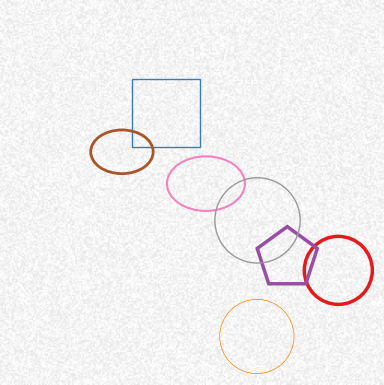[{"shape": "circle", "thickness": 2.5, "radius": 0.44, "center": [0.879, 0.298]}, {"shape": "square", "thickness": 1, "radius": 0.44, "center": [0.431, 0.706]}, {"shape": "pentagon", "thickness": 2.5, "radius": 0.41, "center": [0.746, 0.329]}, {"shape": "circle", "thickness": 0.5, "radius": 0.48, "center": [0.667, 0.126]}, {"shape": "oval", "thickness": 2, "radius": 0.41, "center": [0.317, 0.606]}, {"shape": "oval", "thickness": 1.5, "radius": 0.51, "center": [0.535, 0.523]}, {"shape": "circle", "thickness": 1, "radius": 0.55, "center": [0.669, 0.428]}]